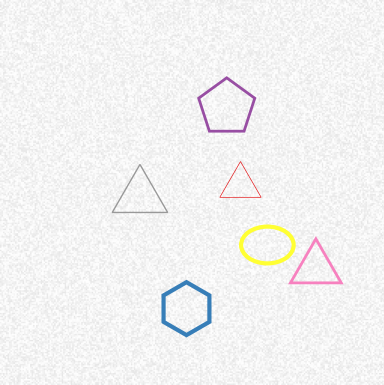[{"shape": "triangle", "thickness": 0.5, "radius": 0.31, "center": [0.625, 0.518]}, {"shape": "hexagon", "thickness": 3, "radius": 0.34, "center": [0.484, 0.198]}, {"shape": "pentagon", "thickness": 2, "radius": 0.38, "center": [0.589, 0.721]}, {"shape": "oval", "thickness": 3, "radius": 0.34, "center": [0.694, 0.364]}, {"shape": "triangle", "thickness": 2, "radius": 0.38, "center": [0.82, 0.303]}, {"shape": "triangle", "thickness": 1, "radius": 0.42, "center": [0.364, 0.49]}]